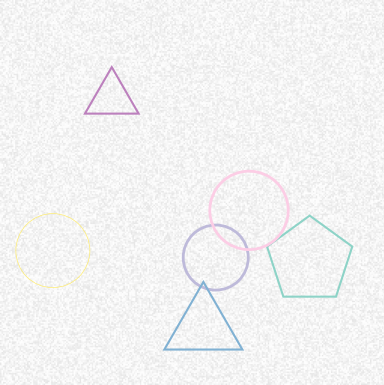[{"shape": "pentagon", "thickness": 1.5, "radius": 0.58, "center": [0.804, 0.324]}, {"shape": "circle", "thickness": 2, "radius": 0.42, "center": [0.56, 0.331]}, {"shape": "triangle", "thickness": 1.5, "radius": 0.59, "center": [0.528, 0.151]}, {"shape": "circle", "thickness": 2, "radius": 0.51, "center": [0.647, 0.454]}, {"shape": "triangle", "thickness": 1.5, "radius": 0.4, "center": [0.29, 0.745]}, {"shape": "circle", "thickness": 0.5, "radius": 0.48, "center": [0.137, 0.349]}]